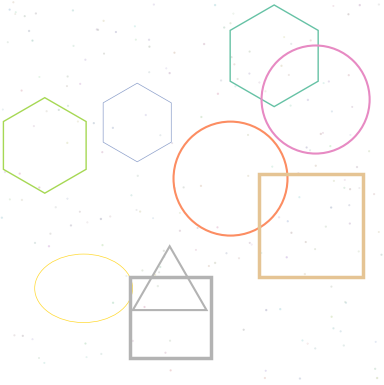[{"shape": "hexagon", "thickness": 1, "radius": 0.66, "center": [0.712, 0.855]}, {"shape": "circle", "thickness": 1.5, "radius": 0.74, "center": [0.599, 0.536]}, {"shape": "hexagon", "thickness": 0.5, "radius": 0.51, "center": [0.356, 0.682]}, {"shape": "circle", "thickness": 1.5, "radius": 0.7, "center": [0.82, 0.741]}, {"shape": "hexagon", "thickness": 1, "radius": 0.62, "center": [0.116, 0.622]}, {"shape": "oval", "thickness": 0.5, "radius": 0.64, "center": [0.217, 0.251]}, {"shape": "square", "thickness": 2.5, "radius": 0.67, "center": [0.808, 0.415]}, {"shape": "square", "thickness": 2.5, "radius": 0.53, "center": [0.443, 0.176]}, {"shape": "triangle", "thickness": 1.5, "radius": 0.55, "center": [0.441, 0.25]}]